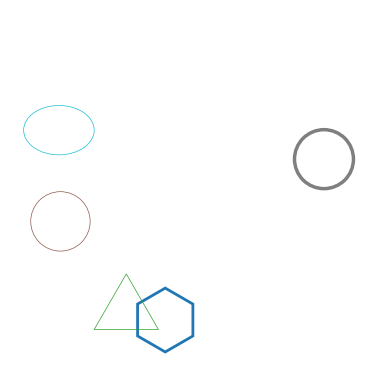[{"shape": "hexagon", "thickness": 2, "radius": 0.41, "center": [0.429, 0.169]}, {"shape": "triangle", "thickness": 0.5, "radius": 0.48, "center": [0.328, 0.192]}, {"shape": "circle", "thickness": 0.5, "radius": 0.39, "center": [0.157, 0.425]}, {"shape": "circle", "thickness": 2.5, "radius": 0.38, "center": [0.842, 0.587]}, {"shape": "oval", "thickness": 0.5, "radius": 0.46, "center": [0.153, 0.662]}]